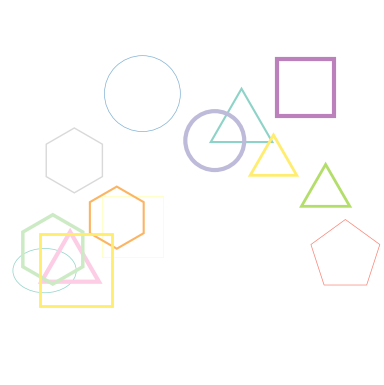[{"shape": "oval", "thickness": 0.5, "radius": 0.41, "center": [0.116, 0.297]}, {"shape": "triangle", "thickness": 1.5, "radius": 0.46, "center": [0.627, 0.677]}, {"shape": "square", "thickness": 0.5, "radius": 0.4, "center": [0.343, 0.413]}, {"shape": "circle", "thickness": 3, "radius": 0.38, "center": [0.558, 0.635]}, {"shape": "pentagon", "thickness": 0.5, "radius": 0.47, "center": [0.897, 0.336]}, {"shape": "circle", "thickness": 0.5, "radius": 0.49, "center": [0.37, 0.757]}, {"shape": "hexagon", "thickness": 1.5, "radius": 0.4, "center": [0.303, 0.435]}, {"shape": "triangle", "thickness": 2, "radius": 0.36, "center": [0.846, 0.5]}, {"shape": "triangle", "thickness": 3, "radius": 0.43, "center": [0.182, 0.311]}, {"shape": "hexagon", "thickness": 1, "radius": 0.42, "center": [0.193, 0.583]}, {"shape": "square", "thickness": 3, "radius": 0.37, "center": [0.793, 0.774]}, {"shape": "hexagon", "thickness": 2.5, "radius": 0.45, "center": [0.137, 0.352]}, {"shape": "triangle", "thickness": 2, "radius": 0.35, "center": [0.71, 0.58]}, {"shape": "square", "thickness": 2, "radius": 0.47, "center": [0.198, 0.299]}]